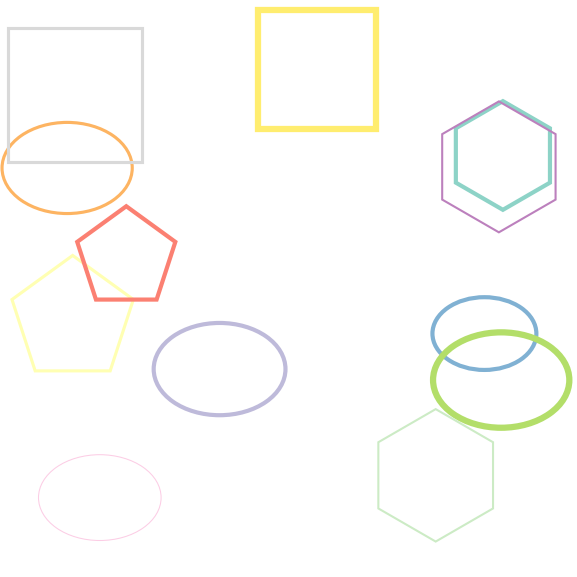[{"shape": "hexagon", "thickness": 2, "radius": 0.47, "center": [0.871, 0.73]}, {"shape": "pentagon", "thickness": 1.5, "radius": 0.55, "center": [0.126, 0.446]}, {"shape": "oval", "thickness": 2, "radius": 0.57, "center": [0.38, 0.36]}, {"shape": "pentagon", "thickness": 2, "radius": 0.45, "center": [0.219, 0.553]}, {"shape": "oval", "thickness": 2, "radius": 0.45, "center": [0.839, 0.422]}, {"shape": "oval", "thickness": 1.5, "radius": 0.56, "center": [0.116, 0.708]}, {"shape": "oval", "thickness": 3, "radius": 0.59, "center": [0.868, 0.341]}, {"shape": "oval", "thickness": 0.5, "radius": 0.53, "center": [0.173, 0.137]}, {"shape": "square", "thickness": 1.5, "radius": 0.58, "center": [0.13, 0.834]}, {"shape": "hexagon", "thickness": 1, "radius": 0.57, "center": [0.864, 0.71]}, {"shape": "hexagon", "thickness": 1, "radius": 0.57, "center": [0.754, 0.176]}, {"shape": "square", "thickness": 3, "radius": 0.51, "center": [0.549, 0.879]}]